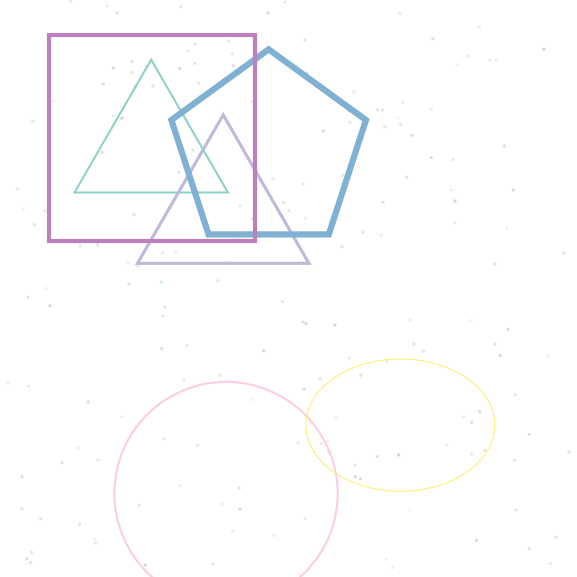[{"shape": "triangle", "thickness": 1, "radius": 0.77, "center": [0.262, 0.742]}, {"shape": "triangle", "thickness": 1.5, "radius": 0.86, "center": [0.386, 0.629]}, {"shape": "pentagon", "thickness": 3, "radius": 0.89, "center": [0.465, 0.737]}, {"shape": "circle", "thickness": 1, "radius": 0.97, "center": [0.391, 0.145]}, {"shape": "square", "thickness": 2, "radius": 0.89, "center": [0.263, 0.76]}, {"shape": "oval", "thickness": 0.5, "radius": 0.82, "center": [0.693, 0.263]}]